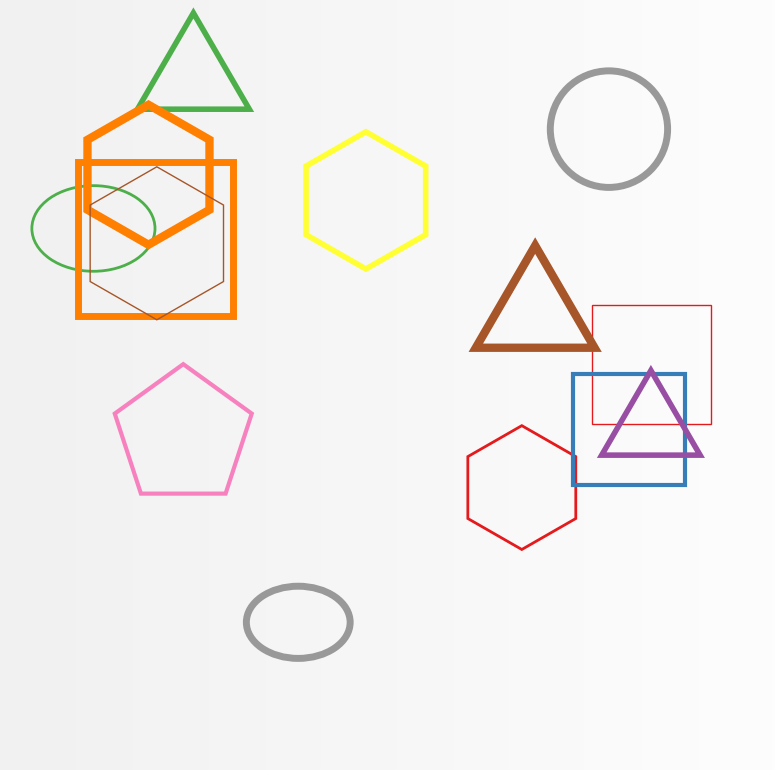[{"shape": "square", "thickness": 0.5, "radius": 0.39, "center": [0.841, 0.527]}, {"shape": "hexagon", "thickness": 1, "radius": 0.4, "center": [0.673, 0.367]}, {"shape": "square", "thickness": 1.5, "radius": 0.36, "center": [0.812, 0.442]}, {"shape": "triangle", "thickness": 2, "radius": 0.42, "center": [0.25, 0.9]}, {"shape": "oval", "thickness": 1, "radius": 0.4, "center": [0.121, 0.703]}, {"shape": "triangle", "thickness": 2, "radius": 0.37, "center": [0.84, 0.446]}, {"shape": "hexagon", "thickness": 3, "radius": 0.45, "center": [0.192, 0.773]}, {"shape": "square", "thickness": 2.5, "radius": 0.5, "center": [0.2, 0.69]}, {"shape": "hexagon", "thickness": 2, "radius": 0.45, "center": [0.472, 0.74]}, {"shape": "hexagon", "thickness": 0.5, "radius": 0.5, "center": [0.202, 0.684]}, {"shape": "triangle", "thickness": 3, "radius": 0.44, "center": [0.691, 0.593]}, {"shape": "pentagon", "thickness": 1.5, "radius": 0.46, "center": [0.236, 0.434]}, {"shape": "circle", "thickness": 2.5, "radius": 0.38, "center": [0.786, 0.832]}, {"shape": "oval", "thickness": 2.5, "radius": 0.33, "center": [0.385, 0.192]}]